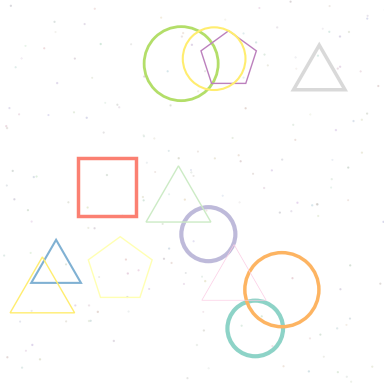[{"shape": "circle", "thickness": 3, "radius": 0.36, "center": [0.663, 0.147]}, {"shape": "pentagon", "thickness": 1, "radius": 0.44, "center": [0.312, 0.298]}, {"shape": "circle", "thickness": 3, "radius": 0.35, "center": [0.541, 0.392]}, {"shape": "square", "thickness": 2.5, "radius": 0.38, "center": [0.278, 0.514]}, {"shape": "triangle", "thickness": 1.5, "radius": 0.37, "center": [0.146, 0.303]}, {"shape": "circle", "thickness": 2.5, "radius": 0.48, "center": [0.732, 0.248]}, {"shape": "circle", "thickness": 2, "radius": 0.48, "center": [0.471, 0.835]}, {"shape": "triangle", "thickness": 0.5, "radius": 0.48, "center": [0.608, 0.268]}, {"shape": "triangle", "thickness": 2.5, "radius": 0.39, "center": [0.829, 0.805]}, {"shape": "pentagon", "thickness": 1, "radius": 0.38, "center": [0.594, 0.845]}, {"shape": "triangle", "thickness": 1, "radius": 0.49, "center": [0.464, 0.472]}, {"shape": "triangle", "thickness": 1, "radius": 0.48, "center": [0.11, 0.236]}, {"shape": "circle", "thickness": 1.5, "radius": 0.41, "center": [0.556, 0.848]}]